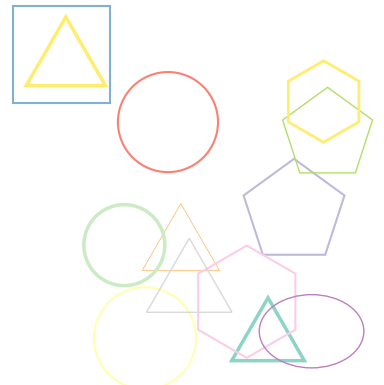[{"shape": "triangle", "thickness": 2.5, "radius": 0.54, "center": [0.696, 0.118]}, {"shape": "circle", "thickness": 1.5, "radius": 0.66, "center": [0.377, 0.122]}, {"shape": "pentagon", "thickness": 1.5, "radius": 0.69, "center": [0.764, 0.45]}, {"shape": "circle", "thickness": 1.5, "radius": 0.65, "center": [0.436, 0.683]}, {"shape": "square", "thickness": 1.5, "radius": 0.63, "center": [0.159, 0.859]}, {"shape": "triangle", "thickness": 0.5, "radius": 0.58, "center": [0.47, 0.355]}, {"shape": "pentagon", "thickness": 1, "radius": 0.61, "center": [0.851, 0.65]}, {"shape": "hexagon", "thickness": 1.5, "radius": 0.73, "center": [0.641, 0.216]}, {"shape": "triangle", "thickness": 1, "radius": 0.64, "center": [0.492, 0.253]}, {"shape": "oval", "thickness": 1, "radius": 0.68, "center": [0.809, 0.14]}, {"shape": "circle", "thickness": 2.5, "radius": 0.53, "center": [0.323, 0.363]}, {"shape": "triangle", "thickness": 2.5, "radius": 0.59, "center": [0.171, 0.837]}, {"shape": "hexagon", "thickness": 2, "radius": 0.53, "center": [0.841, 0.736]}]